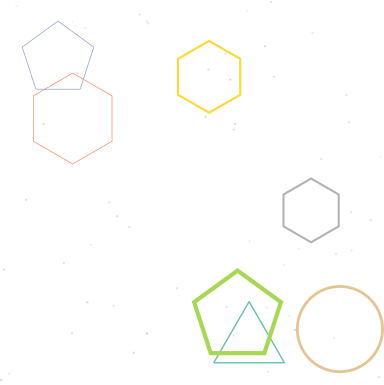[{"shape": "triangle", "thickness": 1, "radius": 0.53, "center": [0.647, 0.111]}, {"shape": "hexagon", "thickness": 0.5, "radius": 0.59, "center": [0.189, 0.692]}, {"shape": "pentagon", "thickness": 0.5, "radius": 0.49, "center": [0.151, 0.847]}, {"shape": "pentagon", "thickness": 3, "radius": 0.59, "center": [0.617, 0.179]}, {"shape": "hexagon", "thickness": 1.5, "radius": 0.47, "center": [0.543, 0.801]}, {"shape": "circle", "thickness": 2, "radius": 0.55, "center": [0.883, 0.145]}, {"shape": "hexagon", "thickness": 1.5, "radius": 0.41, "center": [0.808, 0.453]}]